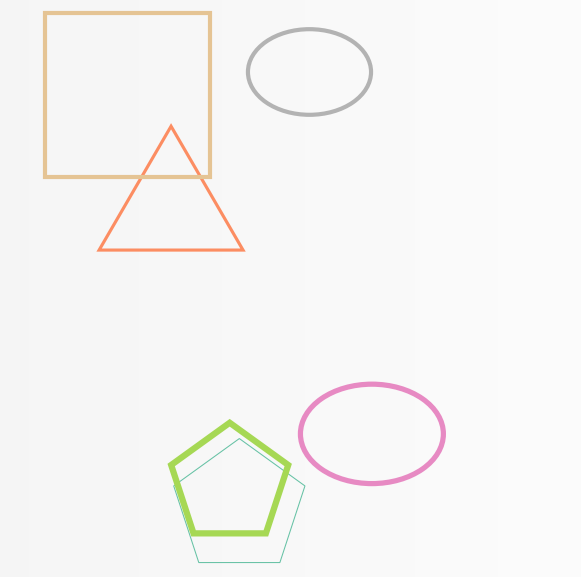[{"shape": "pentagon", "thickness": 0.5, "radius": 0.59, "center": [0.412, 0.121]}, {"shape": "triangle", "thickness": 1.5, "radius": 0.71, "center": [0.294, 0.638]}, {"shape": "oval", "thickness": 2.5, "radius": 0.61, "center": [0.64, 0.248]}, {"shape": "pentagon", "thickness": 3, "radius": 0.53, "center": [0.395, 0.161]}, {"shape": "square", "thickness": 2, "radius": 0.71, "center": [0.219, 0.834]}, {"shape": "oval", "thickness": 2, "radius": 0.53, "center": [0.532, 0.874]}]